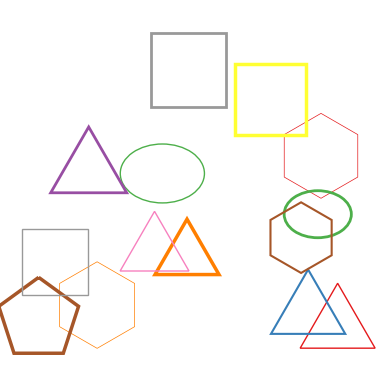[{"shape": "hexagon", "thickness": 0.5, "radius": 0.55, "center": [0.834, 0.595]}, {"shape": "triangle", "thickness": 1, "radius": 0.56, "center": [0.877, 0.152]}, {"shape": "triangle", "thickness": 1.5, "radius": 0.56, "center": [0.8, 0.188]}, {"shape": "oval", "thickness": 1, "radius": 0.55, "center": [0.422, 0.549]}, {"shape": "oval", "thickness": 2, "radius": 0.44, "center": [0.825, 0.444]}, {"shape": "triangle", "thickness": 2, "radius": 0.57, "center": [0.23, 0.556]}, {"shape": "triangle", "thickness": 2.5, "radius": 0.48, "center": [0.486, 0.335]}, {"shape": "hexagon", "thickness": 0.5, "radius": 0.56, "center": [0.252, 0.208]}, {"shape": "square", "thickness": 2.5, "radius": 0.46, "center": [0.703, 0.741]}, {"shape": "hexagon", "thickness": 1.5, "radius": 0.46, "center": [0.782, 0.383]}, {"shape": "pentagon", "thickness": 2.5, "radius": 0.54, "center": [0.1, 0.171]}, {"shape": "triangle", "thickness": 1, "radius": 0.52, "center": [0.401, 0.348]}, {"shape": "square", "thickness": 1, "radius": 0.43, "center": [0.143, 0.32]}, {"shape": "square", "thickness": 2, "radius": 0.48, "center": [0.49, 0.818]}]